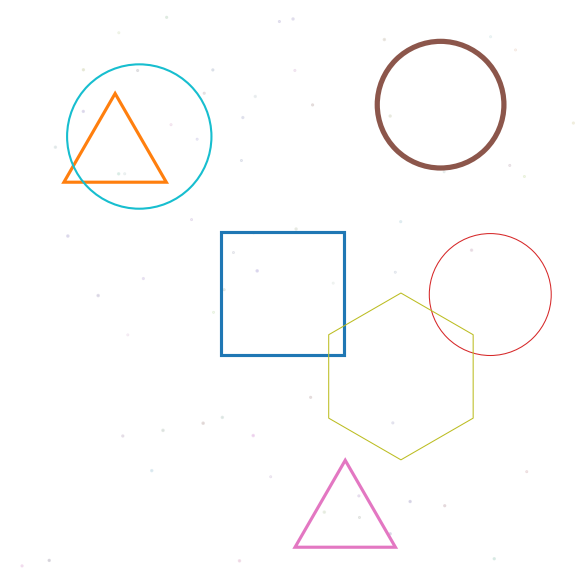[{"shape": "square", "thickness": 1.5, "radius": 0.53, "center": [0.49, 0.491]}, {"shape": "triangle", "thickness": 1.5, "radius": 0.51, "center": [0.199, 0.735]}, {"shape": "circle", "thickness": 0.5, "radius": 0.53, "center": [0.849, 0.489]}, {"shape": "circle", "thickness": 2.5, "radius": 0.55, "center": [0.763, 0.818]}, {"shape": "triangle", "thickness": 1.5, "radius": 0.5, "center": [0.598, 0.102]}, {"shape": "hexagon", "thickness": 0.5, "radius": 0.72, "center": [0.694, 0.347]}, {"shape": "circle", "thickness": 1, "radius": 0.62, "center": [0.241, 0.763]}]